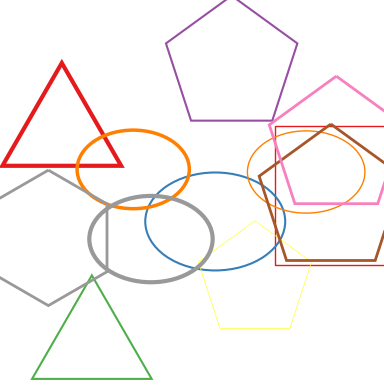[{"shape": "triangle", "thickness": 3, "radius": 0.89, "center": [0.161, 0.658]}, {"shape": "square", "thickness": 1, "radius": 0.9, "center": [0.893, 0.492]}, {"shape": "oval", "thickness": 1.5, "radius": 0.91, "center": [0.559, 0.425]}, {"shape": "triangle", "thickness": 1.5, "radius": 0.9, "center": [0.239, 0.106]}, {"shape": "pentagon", "thickness": 1.5, "radius": 0.9, "center": [0.602, 0.832]}, {"shape": "oval", "thickness": 2.5, "radius": 0.73, "center": [0.346, 0.56]}, {"shape": "oval", "thickness": 1, "radius": 0.76, "center": [0.795, 0.553]}, {"shape": "pentagon", "thickness": 0.5, "radius": 0.77, "center": [0.662, 0.272]}, {"shape": "pentagon", "thickness": 2, "radius": 0.98, "center": [0.859, 0.482]}, {"shape": "pentagon", "thickness": 2, "radius": 0.92, "center": [0.874, 0.619]}, {"shape": "hexagon", "thickness": 2, "radius": 0.88, "center": [0.126, 0.382]}, {"shape": "oval", "thickness": 3, "radius": 0.8, "center": [0.392, 0.379]}]